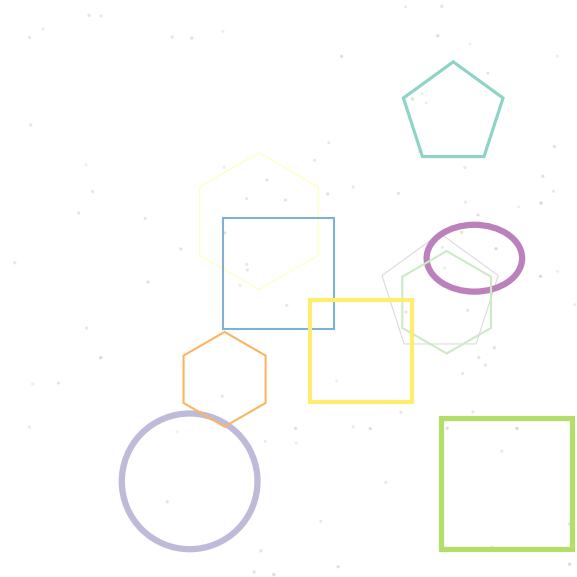[{"shape": "pentagon", "thickness": 1.5, "radius": 0.45, "center": [0.785, 0.801]}, {"shape": "hexagon", "thickness": 0.5, "radius": 0.59, "center": [0.448, 0.616]}, {"shape": "circle", "thickness": 3, "radius": 0.59, "center": [0.328, 0.166]}, {"shape": "square", "thickness": 1, "radius": 0.48, "center": [0.481, 0.525]}, {"shape": "hexagon", "thickness": 1, "radius": 0.41, "center": [0.389, 0.342]}, {"shape": "square", "thickness": 2.5, "radius": 0.57, "center": [0.877, 0.162]}, {"shape": "pentagon", "thickness": 0.5, "radius": 0.53, "center": [0.762, 0.489]}, {"shape": "oval", "thickness": 3, "radius": 0.41, "center": [0.821, 0.552]}, {"shape": "hexagon", "thickness": 1, "radius": 0.44, "center": [0.773, 0.476]}, {"shape": "square", "thickness": 2, "radius": 0.44, "center": [0.625, 0.391]}]